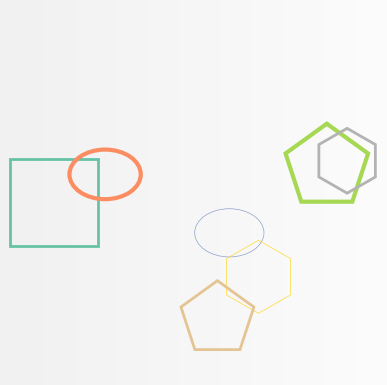[{"shape": "square", "thickness": 2, "radius": 0.57, "center": [0.139, 0.474]}, {"shape": "oval", "thickness": 3, "radius": 0.46, "center": [0.271, 0.547]}, {"shape": "oval", "thickness": 0.5, "radius": 0.45, "center": [0.592, 0.395]}, {"shape": "pentagon", "thickness": 3, "radius": 0.56, "center": [0.843, 0.567]}, {"shape": "hexagon", "thickness": 0.5, "radius": 0.47, "center": [0.667, 0.281]}, {"shape": "pentagon", "thickness": 2, "radius": 0.49, "center": [0.561, 0.172]}, {"shape": "hexagon", "thickness": 2, "radius": 0.42, "center": [0.896, 0.582]}]